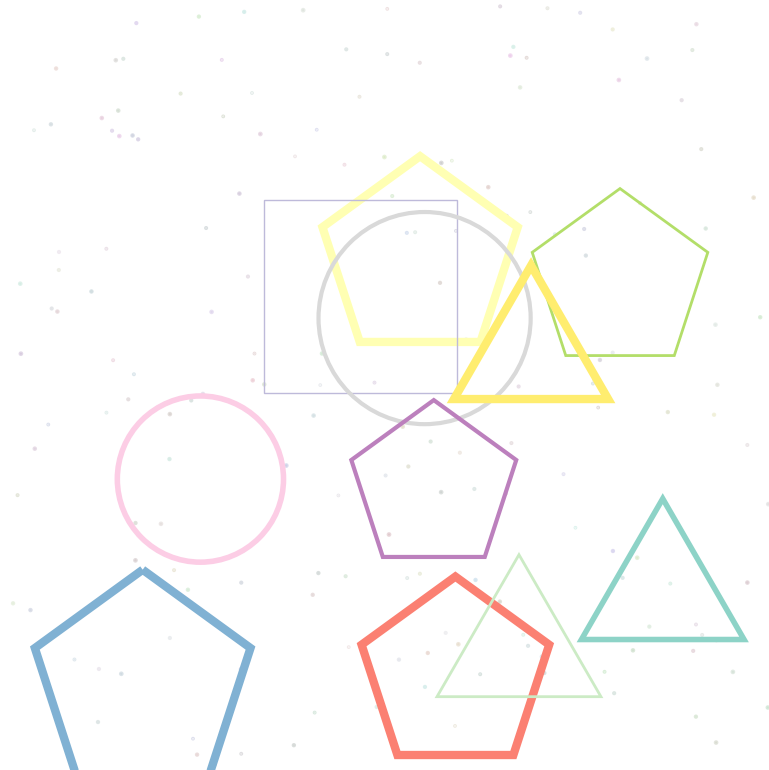[{"shape": "triangle", "thickness": 2, "radius": 0.61, "center": [0.861, 0.23]}, {"shape": "pentagon", "thickness": 3, "radius": 0.67, "center": [0.546, 0.664]}, {"shape": "square", "thickness": 0.5, "radius": 0.63, "center": [0.468, 0.615]}, {"shape": "pentagon", "thickness": 3, "radius": 0.64, "center": [0.591, 0.123]}, {"shape": "pentagon", "thickness": 3, "radius": 0.74, "center": [0.185, 0.113]}, {"shape": "pentagon", "thickness": 1, "radius": 0.6, "center": [0.805, 0.635]}, {"shape": "circle", "thickness": 2, "radius": 0.54, "center": [0.26, 0.378]}, {"shape": "circle", "thickness": 1.5, "radius": 0.69, "center": [0.551, 0.587]}, {"shape": "pentagon", "thickness": 1.5, "radius": 0.56, "center": [0.563, 0.368]}, {"shape": "triangle", "thickness": 1, "radius": 0.61, "center": [0.674, 0.157]}, {"shape": "triangle", "thickness": 3, "radius": 0.58, "center": [0.69, 0.54]}]